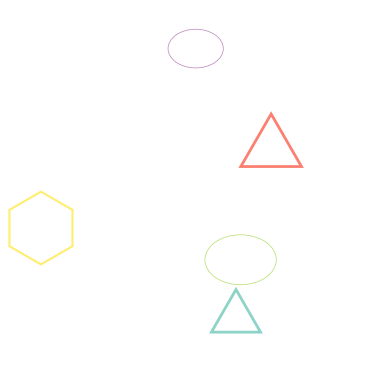[{"shape": "triangle", "thickness": 2, "radius": 0.37, "center": [0.613, 0.174]}, {"shape": "triangle", "thickness": 2, "radius": 0.46, "center": [0.704, 0.613]}, {"shape": "oval", "thickness": 0.5, "radius": 0.46, "center": [0.625, 0.325]}, {"shape": "oval", "thickness": 0.5, "radius": 0.36, "center": [0.508, 0.874]}, {"shape": "hexagon", "thickness": 1.5, "radius": 0.47, "center": [0.106, 0.408]}]